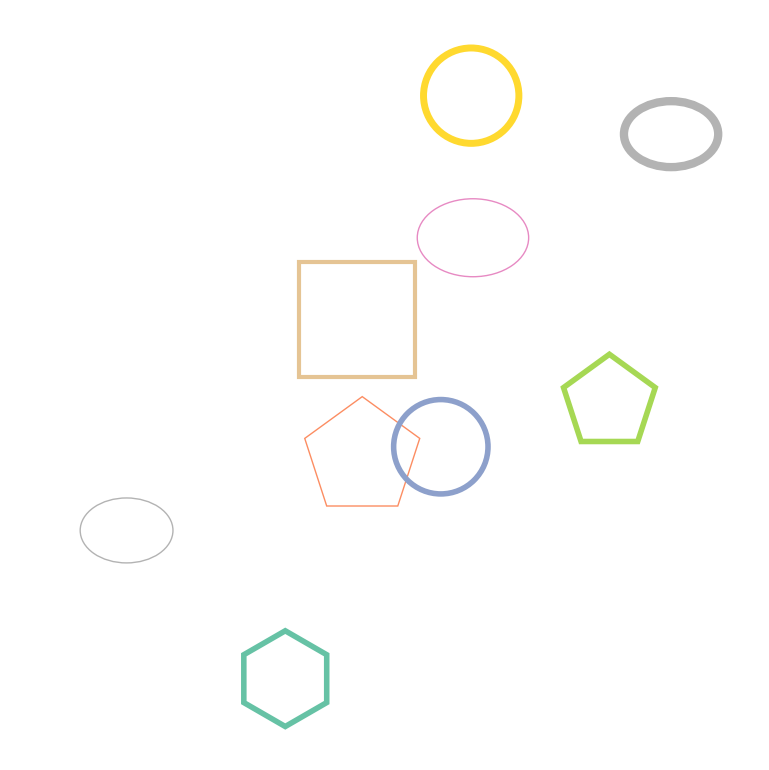[{"shape": "hexagon", "thickness": 2, "radius": 0.31, "center": [0.37, 0.119]}, {"shape": "pentagon", "thickness": 0.5, "radius": 0.39, "center": [0.47, 0.406]}, {"shape": "circle", "thickness": 2, "radius": 0.31, "center": [0.572, 0.42]}, {"shape": "oval", "thickness": 0.5, "radius": 0.36, "center": [0.614, 0.691]}, {"shape": "pentagon", "thickness": 2, "radius": 0.31, "center": [0.791, 0.477]}, {"shape": "circle", "thickness": 2.5, "radius": 0.31, "center": [0.612, 0.876]}, {"shape": "square", "thickness": 1.5, "radius": 0.37, "center": [0.464, 0.585]}, {"shape": "oval", "thickness": 3, "radius": 0.31, "center": [0.872, 0.826]}, {"shape": "oval", "thickness": 0.5, "radius": 0.3, "center": [0.164, 0.311]}]